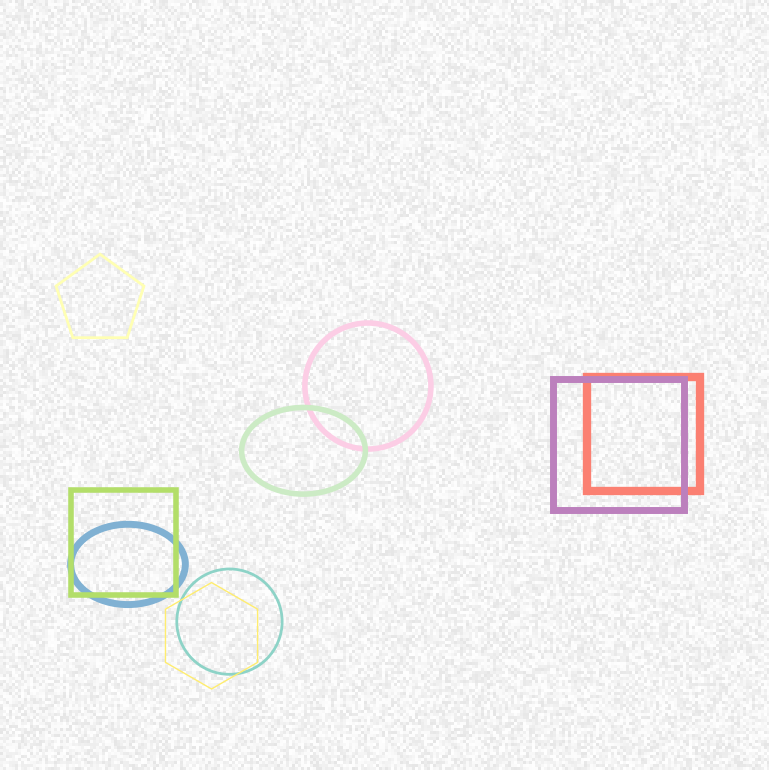[{"shape": "circle", "thickness": 1, "radius": 0.34, "center": [0.298, 0.193]}, {"shape": "pentagon", "thickness": 1, "radius": 0.3, "center": [0.13, 0.61]}, {"shape": "square", "thickness": 3, "radius": 0.37, "center": [0.836, 0.436]}, {"shape": "oval", "thickness": 2.5, "radius": 0.37, "center": [0.166, 0.267]}, {"shape": "square", "thickness": 2, "radius": 0.34, "center": [0.161, 0.296]}, {"shape": "circle", "thickness": 2, "radius": 0.41, "center": [0.478, 0.499]}, {"shape": "square", "thickness": 2.5, "radius": 0.42, "center": [0.803, 0.423]}, {"shape": "oval", "thickness": 2, "radius": 0.4, "center": [0.394, 0.415]}, {"shape": "hexagon", "thickness": 0.5, "radius": 0.35, "center": [0.275, 0.174]}]